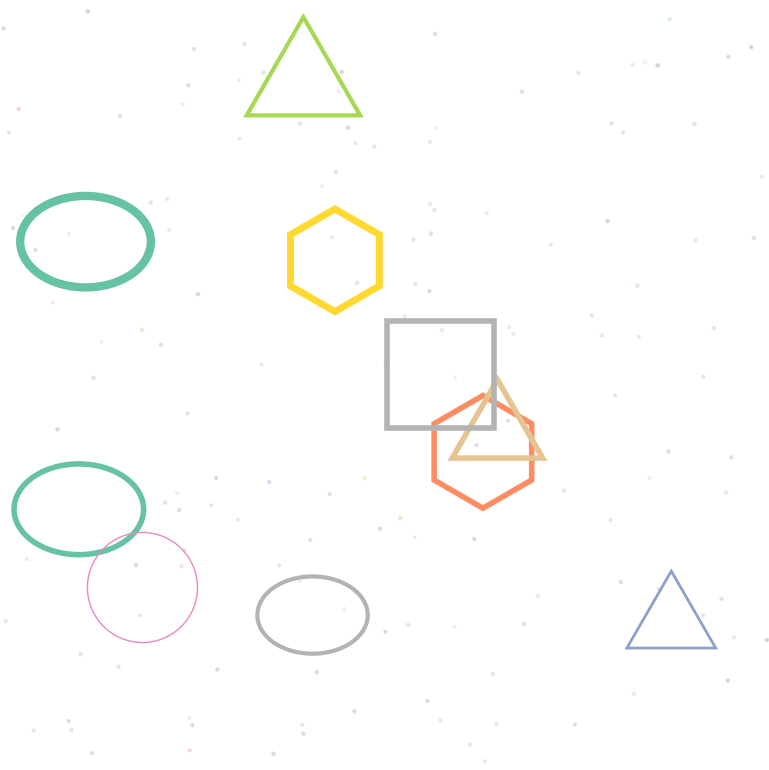[{"shape": "oval", "thickness": 2, "radius": 0.42, "center": [0.102, 0.339]}, {"shape": "oval", "thickness": 3, "radius": 0.42, "center": [0.111, 0.686]}, {"shape": "hexagon", "thickness": 2, "radius": 0.37, "center": [0.627, 0.413]}, {"shape": "triangle", "thickness": 1, "radius": 0.33, "center": [0.872, 0.192]}, {"shape": "circle", "thickness": 0.5, "radius": 0.36, "center": [0.185, 0.237]}, {"shape": "triangle", "thickness": 1.5, "radius": 0.43, "center": [0.394, 0.893]}, {"shape": "hexagon", "thickness": 2.5, "radius": 0.33, "center": [0.435, 0.662]}, {"shape": "triangle", "thickness": 2, "radius": 0.34, "center": [0.646, 0.439]}, {"shape": "oval", "thickness": 1.5, "radius": 0.36, "center": [0.406, 0.201]}, {"shape": "square", "thickness": 2, "radius": 0.35, "center": [0.572, 0.514]}]